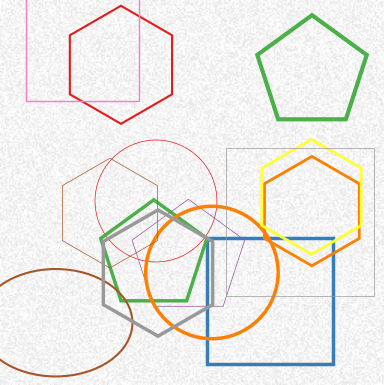[{"shape": "hexagon", "thickness": 1.5, "radius": 0.77, "center": [0.314, 0.832]}, {"shape": "circle", "thickness": 0.5, "radius": 0.79, "center": [0.405, 0.478]}, {"shape": "square", "thickness": 2.5, "radius": 0.82, "center": [0.7, 0.218]}, {"shape": "pentagon", "thickness": 3, "radius": 0.75, "center": [0.81, 0.811]}, {"shape": "pentagon", "thickness": 2.5, "radius": 0.72, "center": [0.4, 0.336]}, {"shape": "pentagon", "thickness": 0.5, "radius": 0.77, "center": [0.489, 0.329]}, {"shape": "circle", "thickness": 2.5, "radius": 0.86, "center": [0.55, 0.292]}, {"shape": "hexagon", "thickness": 2, "radius": 0.71, "center": [0.81, 0.452]}, {"shape": "hexagon", "thickness": 2, "radius": 0.74, "center": [0.809, 0.489]}, {"shape": "hexagon", "thickness": 0.5, "radius": 0.71, "center": [0.285, 0.446]}, {"shape": "oval", "thickness": 1.5, "radius": 1.0, "center": [0.145, 0.162]}, {"shape": "square", "thickness": 1, "radius": 0.73, "center": [0.215, 0.884]}, {"shape": "hexagon", "thickness": 2.5, "radius": 0.82, "center": [0.41, 0.291]}, {"shape": "square", "thickness": 0.5, "radius": 0.96, "center": [0.779, 0.423]}]